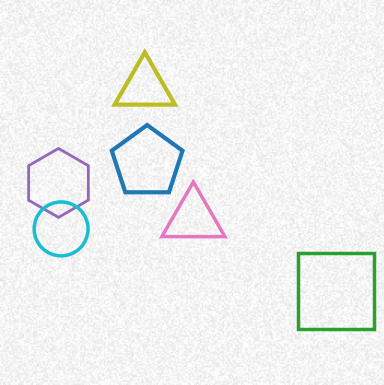[{"shape": "pentagon", "thickness": 3, "radius": 0.48, "center": [0.382, 0.579]}, {"shape": "square", "thickness": 2.5, "radius": 0.49, "center": [0.874, 0.245]}, {"shape": "hexagon", "thickness": 2, "radius": 0.45, "center": [0.152, 0.525]}, {"shape": "triangle", "thickness": 2.5, "radius": 0.47, "center": [0.502, 0.433]}, {"shape": "triangle", "thickness": 3, "radius": 0.45, "center": [0.376, 0.774]}, {"shape": "circle", "thickness": 2.5, "radius": 0.35, "center": [0.159, 0.405]}]